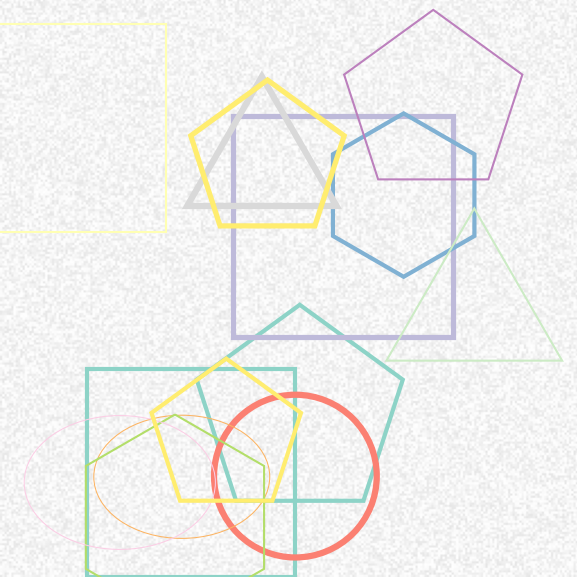[{"shape": "square", "thickness": 2, "radius": 0.9, "center": [0.331, 0.18]}, {"shape": "pentagon", "thickness": 2, "radius": 0.94, "center": [0.519, 0.284]}, {"shape": "square", "thickness": 1, "radius": 0.9, "center": [0.108, 0.777]}, {"shape": "square", "thickness": 2.5, "radius": 0.95, "center": [0.594, 0.607]}, {"shape": "circle", "thickness": 3, "radius": 0.7, "center": [0.511, 0.175]}, {"shape": "hexagon", "thickness": 2, "radius": 0.71, "center": [0.699, 0.661]}, {"shape": "oval", "thickness": 0.5, "radius": 0.76, "center": [0.315, 0.173]}, {"shape": "hexagon", "thickness": 1, "radius": 0.89, "center": [0.303, 0.103]}, {"shape": "oval", "thickness": 0.5, "radius": 0.83, "center": [0.207, 0.164]}, {"shape": "triangle", "thickness": 3, "radius": 0.75, "center": [0.453, 0.717]}, {"shape": "pentagon", "thickness": 1, "radius": 0.81, "center": [0.75, 0.82]}, {"shape": "triangle", "thickness": 1, "radius": 0.88, "center": [0.821, 0.462]}, {"shape": "pentagon", "thickness": 2.5, "radius": 0.7, "center": [0.463, 0.721]}, {"shape": "pentagon", "thickness": 2, "radius": 0.68, "center": [0.392, 0.242]}]